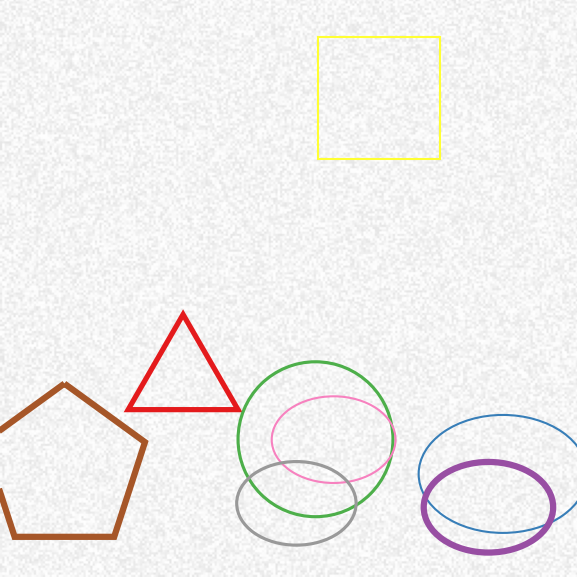[{"shape": "triangle", "thickness": 2.5, "radius": 0.55, "center": [0.317, 0.345]}, {"shape": "oval", "thickness": 1, "radius": 0.73, "center": [0.871, 0.178]}, {"shape": "circle", "thickness": 1.5, "radius": 0.67, "center": [0.546, 0.239]}, {"shape": "oval", "thickness": 3, "radius": 0.56, "center": [0.846, 0.121]}, {"shape": "square", "thickness": 1, "radius": 0.53, "center": [0.656, 0.83]}, {"shape": "pentagon", "thickness": 3, "radius": 0.73, "center": [0.112, 0.188]}, {"shape": "oval", "thickness": 1, "radius": 0.54, "center": [0.578, 0.238]}, {"shape": "oval", "thickness": 1.5, "radius": 0.52, "center": [0.513, 0.128]}]